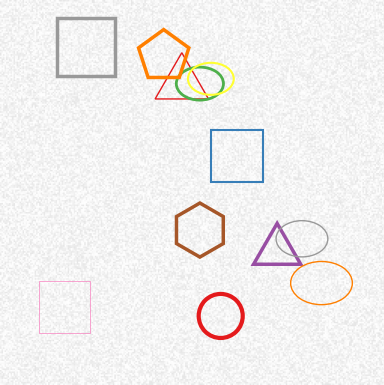[{"shape": "triangle", "thickness": 1, "radius": 0.4, "center": [0.472, 0.783]}, {"shape": "circle", "thickness": 3, "radius": 0.29, "center": [0.573, 0.179]}, {"shape": "square", "thickness": 1.5, "radius": 0.34, "center": [0.616, 0.595]}, {"shape": "oval", "thickness": 2, "radius": 0.31, "center": [0.519, 0.783]}, {"shape": "triangle", "thickness": 2.5, "radius": 0.35, "center": [0.72, 0.349]}, {"shape": "pentagon", "thickness": 2.5, "radius": 0.34, "center": [0.425, 0.854]}, {"shape": "oval", "thickness": 1, "radius": 0.4, "center": [0.835, 0.265]}, {"shape": "oval", "thickness": 1.5, "radius": 0.3, "center": [0.548, 0.795]}, {"shape": "hexagon", "thickness": 2.5, "radius": 0.35, "center": [0.519, 0.402]}, {"shape": "square", "thickness": 0.5, "radius": 0.33, "center": [0.167, 0.203]}, {"shape": "oval", "thickness": 1, "radius": 0.34, "center": [0.784, 0.38]}, {"shape": "square", "thickness": 2.5, "radius": 0.37, "center": [0.224, 0.878]}]